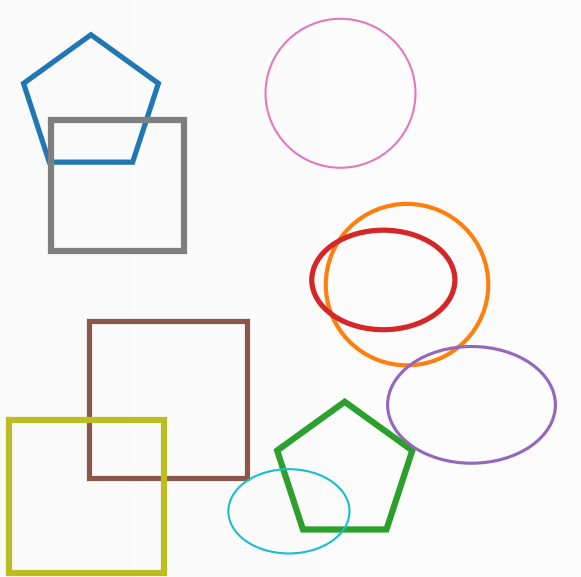[{"shape": "pentagon", "thickness": 2.5, "radius": 0.61, "center": [0.157, 0.817]}, {"shape": "circle", "thickness": 2, "radius": 0.7, "center": [0.7, 0.506]}, {"shape": "pentagon", "thickness": 3, "radius": 0.61, "center": [0.593, 0.181]}, {"shape": "oval", "thickness": 2.5, "radius": 0.62, "center": [0.659, 0.514]}, {"shape": "oval", "thickness": 1.5, "radius": 0.72, "center": [0.811, 0.298]}, {"shape": "square", "thickness": 2.5, "radius": 0.68, "center": [0.289, 0.308]}, {"shape": "circle", "thickness": 1, "radius": 0.64, "center": [0.586, 0.838]}, {"shape": "square", "thickness": 3, "radius": 0.57, "center": [0.202, 0.677]}, {"shape": "square", "thickness": 3, "radius": 0.66, "center": [0.149, 0.139]}, {"shape": "oval", "thickness": 1, "radius": 0.52, "center": [0.497, 0.114]}]